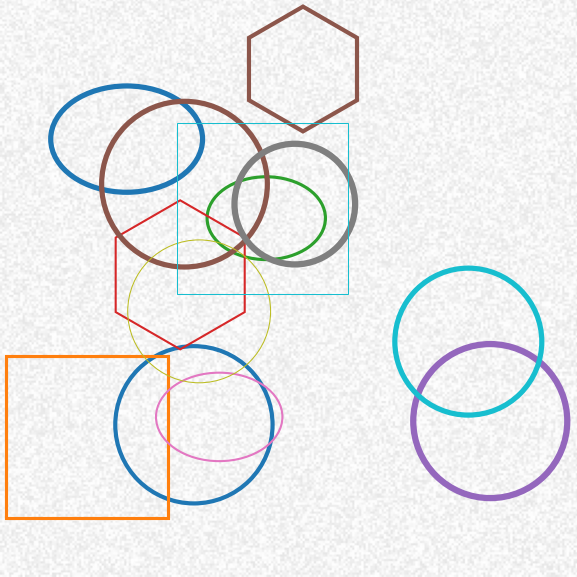[{"shape": "oval", "thickness": 2.5, "radius": 0.66, "center": [0.219, 0.758]}, {"shape": "circle", "thickness": 2, "radius": 0.68, "center": [0.336, 0.264]}, {"shape": "square", "thickness": 1.5, "radius": 0.7, "center": [0.151, 0.242]}, {"shape": "oval", "thickness": 1.5, "radius": 0.51, "center": [0.461, 0.621]}, {"shape": "hexagon", "thickness": 1, "radius": 0.64, "center": [0.312, 0.523]}, {"shape": "circle", "thickness": 3, "radius": 0.67, "center": [0.849, 0.27]}, {"shape": "hexagon", "thickness": 2, "radius": 0.54, "center": [0.525, 0.88]}, {"shape": "circle", "thickness": 2.5, "radius": 0.72, "center": [0.319, 0.68]}, {"shape": "oval", "thickness": 1, "radius": 0.55, "center": [0.38, 0.277]}, {"shape": "circle", "thickness": 3, "radius": 0.52, "center": [0.51, 0.646]}, {"shape": "circle", "thickness": 0.5, "radius": 0.62, "center": [0.345, 0.46]}, {"shape": "circle", "thickness": 2.5, "radius": 0.64, "center": [0.811, 0.408]}, {"shape": "square", "thickness": 0.5, "radius": 0.74, "center": [0.455, 0.638]}]